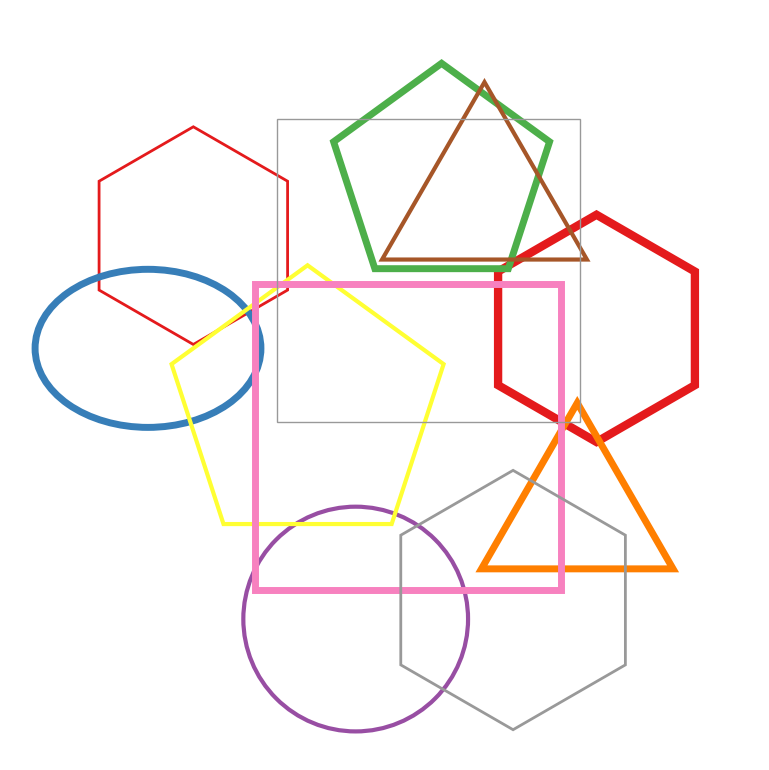[{"shape": "hexagon", "thickness": 1, "radius": 0.71, "center": [0.251, 0.694]}, {"shape": "hexagon", "thickness": 3, "radius": 0.74, "center": [0.775, 0.574]}, {"shape": "oval", "thickness": 2.5, "radius": 0.73, "center": [0.192, 0.548]}, {"shape": "pentagon", "thickness": 2.5, "radius": 0.74, "center": [0.573, 0.77]}, {"shape": "circle", "thickness": 1.5, "radius": 0.73, "center": [0.462, 0.196]}, {"shape": "triangle", "thickness": 2.5, "radius": 0.72, "center": [0.75, 0.333]}, {"shape": "pentagon", "thickness": 1.5, "radius": 0.93, "center": [0.399, 0.47]}, {"shape": "triangle", "thickness": 1.5, "radius": 0.77, "center": [0.629, 0.74]}, {"shape": "square", "thickness": 2.5, "radius": 0.99, "center": [0.53, 0.433]}, {"shape": "hexagon", "thickness": 1, "radius": 0.84, "center": [0.666, 0.221]}, {"shape": "square", "thickness": 0.5, "radius": 0.98, "center": [0.556, 0.649]}]